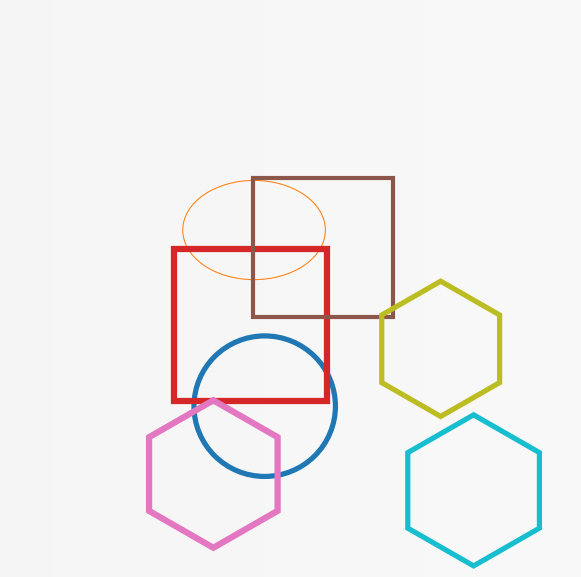[{"shape": "circle", "thickness": 2.5, "radius": 0.61, "center": [0.455, 0.296]}, {"shape": "oval", "thickness": 0.5, "radius": 0.61, "center": [0.437, 0.601]}, {"shape": "square", "thickness": 3, "radius": 0.66, "center": [0.431, 0.436]}, {"shape": "square", "thickness": 2, "radius": 0.6, "center": [0.556, 0.57]}, {"shape": "hexagon", "thickness": 3, "radius": 0.64, "center": [0.367, 0.178]}, {"shape": "hexagon", "thickness": 2.5, "radius": 0.59, "center": [0.758, 0.395]}, {"shape": "hexagon", "thickness": 2.5, "radius": 0.65, "center": [0.815, 0.15]}]